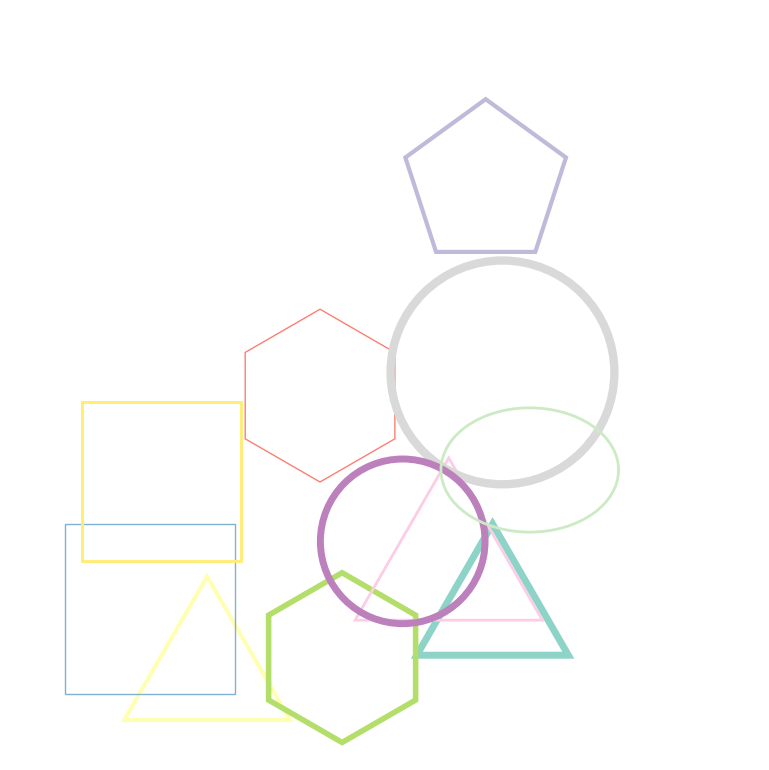[{"shape": "triangle", "thickness": 2.5, "radius": 0.57, "center": [0.64, 0.206]}, {"shape": "triangle", "thickness": 1.5, "radius": 0.62, "center": [0.269, 0.127]}, {"shape": "pentagon", "thickness": 1.5, "radius": 0.55, "center": [0.631, 0.762]}, {"shape": "hexagon", "thickness": 0.5, "radius": 0.56, "center": [0.416, 0.486]}, {"shape": "square", "thickness": 0.5, "radius": 0.55, "center": [0.195, 0.209]}, {"shape": "hexagon", "thickness": 2, "radius": 0.55, "center": [0.444, 0.146]}, {"shape": "triangle", "thickness": 1, "radius": 0.7, "center": [0.583, 0.265]}, {"shape": "circle", "thickness": 3, "radius": 0.73, "center": [0.653, 0.516]}, {"shape": "circle", "thickness": 2.5, "radius": 0.53, "center": [0.523, 0.297]}, {"shape": "oval", "thickness": 1, "radius": 0.58, "center": [0.688, 0.39]}, {"shape": "square", "thickness": 1, "radius": 0.52, "center": [0.209, 0.375]}]